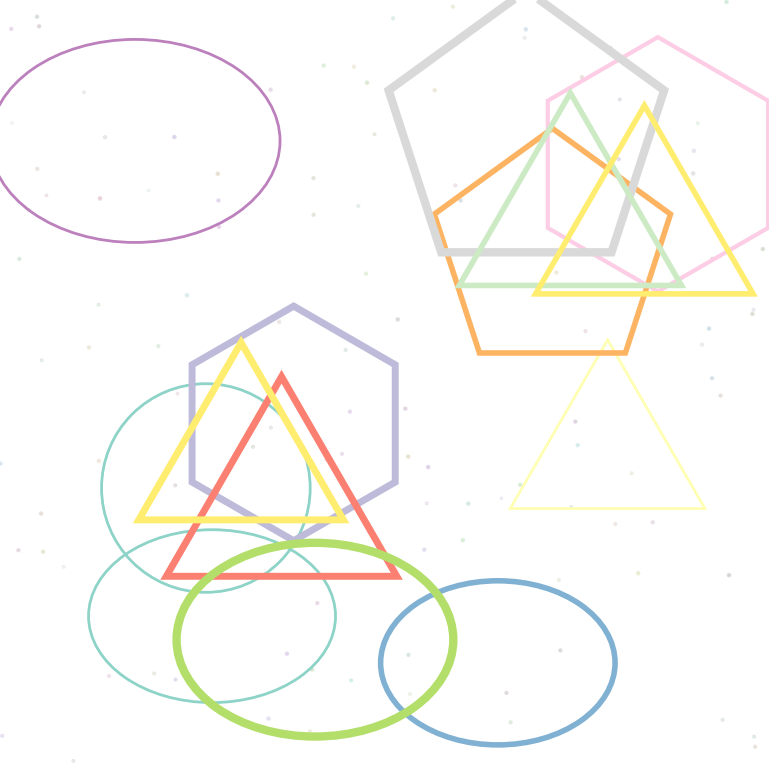[{"shape": "circle", "thickness": 1, "radius": 0.68, "center": [0.267, 0.366]}, {"shape": "oval", "thickness": 1, "radius": 0.8, "center": [0.275, 0.2]}, {"shape": "triangle", "thickness": 1, "radius": 0.73, "center": [0.789, 0.413]}, {"shape": "hexagon", "thickness": 2.5, "radius": 0.76, "center": [0.381, 0.45]}, {"shape": "triangle", "thickness": 2.5, "radius": 0.86, "center": [0.366, 0.338]}, {"shape": "oval", "thickness": 2, "radius": 0.76, "center": [0.647, 0.139]}, {"shape": "pentagon", "thickness": 2, "radius": 0.81, "center": [0.717, 0.672]}, {"shape": "oval", "thickness": 3, "radius": 0.9, "center": [0.409, 0.169]}, {"shape": "hexagon", "thickness": 1.5, "radius": 0.83, "center": [0.854, 0.787]}, {"shape": "pentagon", "thickness": 3, "radius": 0.94, "center": [0.684, 0.825]}, {"shape": "oval", "thickness": 1, "radius": 0.94, "center": [0.175, 0.817]}, {"shape": "triangle", "thickness": 2, "radius": 0.83, "center": [0.741, 0.713]}, {"shape": "triangle", "thickness": 2, "radius": 0.82, "center": [0.837, 0.7]}, {"shape": "triangle", "thickness": 2.5, "radius": 0.77, "center": [0.313, 0.402]}]